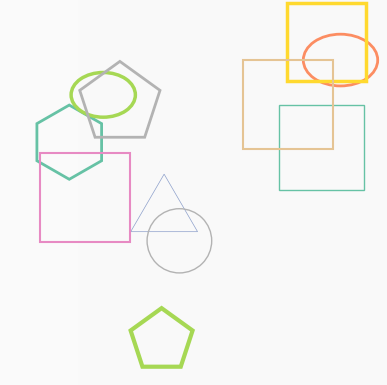[{"shape": "hexagon", "thickness": 2, "radius": 0.48, "center": [0.179, 0.631]}, {"shape": "square", "thickness": 1, "radius": 0.55, "center": [0.83, 0.617]}, {"shape": "oval", "thickness": 2, "radius": 0.48, "center": [0.879, 0.844]}, {"shape": "triangle", "thickness": 0.5, "radius": 0.5, "center": [0.424, 0.448]}, {"shape": "square", "thickness": 1.5, "radius": 0.58, "center": [0.22, 0.486]}, {"shape": "oval", "thickness": 2.5, "radius": 0.41, "center": [0.266, 0.754]}, {"shape": "pentagon", "thickness": 3, "radius": 0.42, "center": [0.417, 0.116]}, {"shape": "square", "thickness": 2.5, "radius": 0.51, "center": [0.843, 0.891]}, {"shape": "square", "thickness": 1.5, "radius": 0.58, "center": [0.743, 0.728]}, {"shape": "pentagon", "thickness": 2, "radius": 0.54, "center": [0.309, 0.732]}, {"shape": "circle", "thickness": 1, "radius": 0.42, "center": [0.463, 0.375]}]